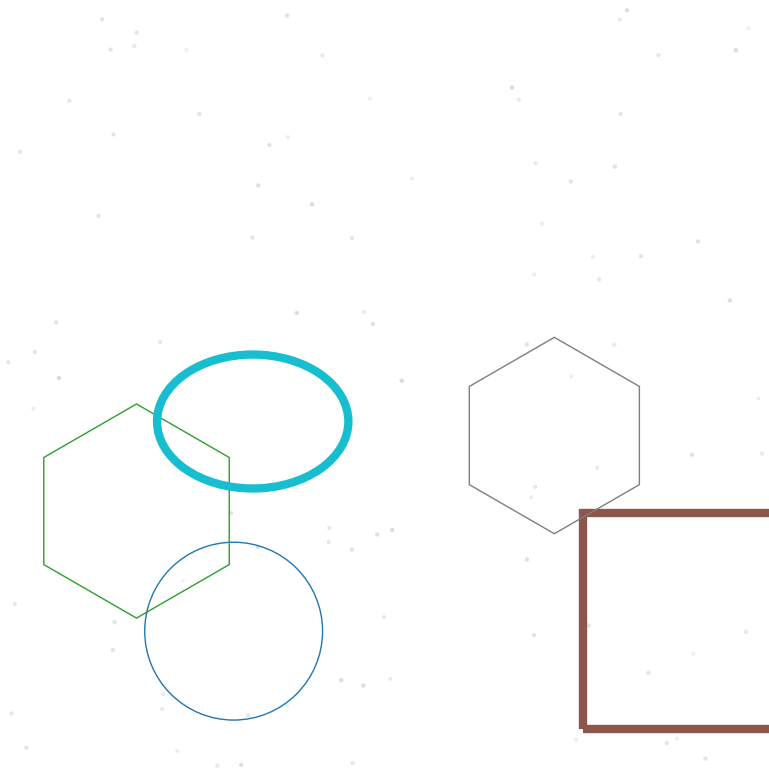[{"shape": "circle", "thickness": 0.5, "radius": 0.58, "center": [0.303, 0.18]}, {"shape": "hexagon", "thickness": 0.5, "radius": 0.7, "center": [0.177, 0.336]}, {"shape": "square", "thickness": 3, "radius": 0.7, "center": [0.897, 0.193]}, {"shape": "hexagon", "thickness": 0.5, "radius": 0.64, "center": [0.72, 0.434]}, {"shape": "oval", "thickness": 3, "radius": 0.62, "center": [0.328, 0.453]}]